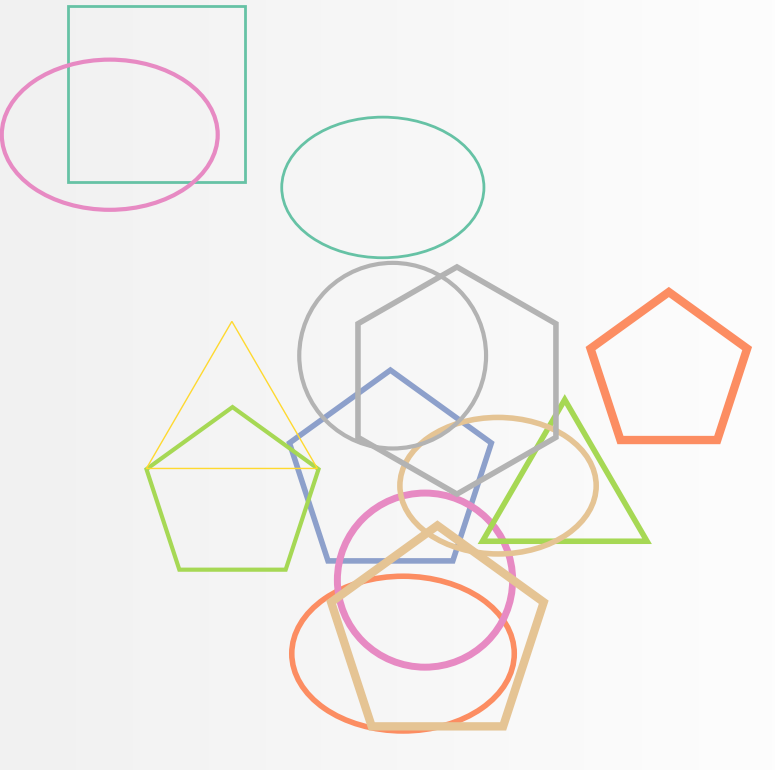[{"shape": "square", "thickness": 1, "radius": 0.57, "center": [0.202, 0.878]}, {"shape": "oval", "thickness": 1, "radius": 0.65, "center": [0.494, 0.757]}, {"shape": "oval", "thickness": 2, "radius": 0.72, "center": [0.52, 0.151]}, {"shape": "pentagon", "thickness": 3, "radius": 0.53, "center": [0.863, 0.514]}, {"shape": "pentagon", "thickness": 2, "radius": 0.68, "center": [0.504, 0.382]}, {"shape": "circle", "thickness": 2.5, "radius": 0.57, "center": [0.548, 0.247]}, {"shape": "oval", "thickness": 1.5, "radius": 0.7, "center": [0.142, 0.825]}, {"shape": "triangle", "thickness": 2, "radius": 0.61, "center": [0.729, 0.358]}, {"shape": "pentagon", "thickness": 1.5, "radius": 0.58, "center": [0.3, 0.355]}, {"shape": "triangle", "thickness": 0.5, "radius": 0.64, "center": [0.299, 0.455]}, {"shape": "pentagon", "thickness": 3, "radius": 0.72, "center": [0.564, 0.173]}, {"shape": "oval", "thickness": 2, "radius": 0.63, "center": [0.643, 0.369]}, {"shape": "circle", "thickness": 1.5, "radius": 0.6, "center": [0.507, 0.538]}, {"shape": "hexagon", "thickness": 2, "radius": 0.74, "center": [0.59, 0.506]}]